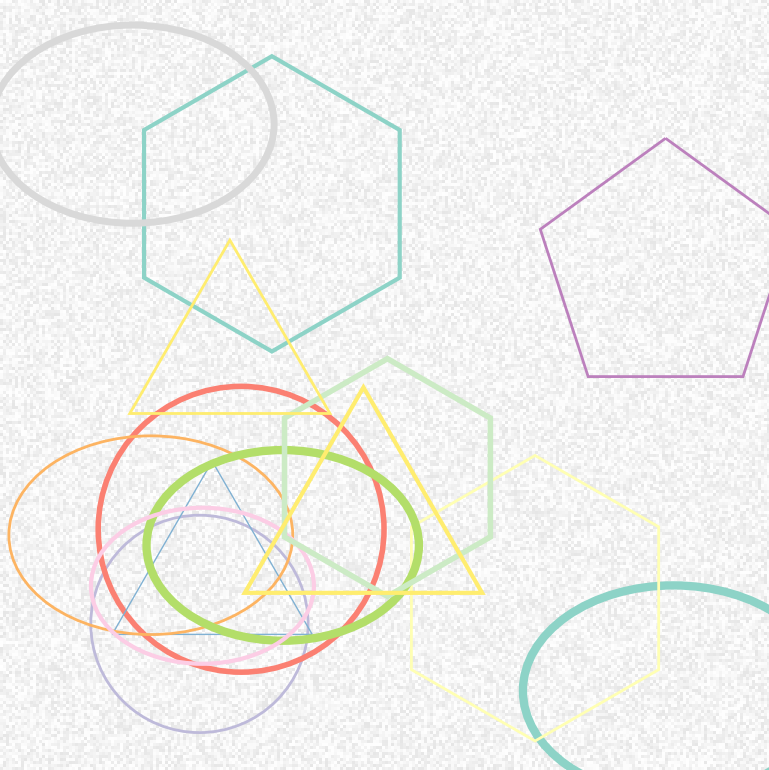[{"shape": "hexagon", "thickness": 1.5, "radius": 0.96, "center": [0.353, 0.735]}, {"shape": "oval", "thickness": 3, "radius": 0.98, "center": [0.875, 0.103]}, {"shape": "hexagon", "thickness": 1, "radius": 0.93, "center": [0.695, 0.223]}, {"shape": "circle", "thickness": 1, "radius": 0.71, "center": [0.259, 0.19]}, {"shape": "circle", "thickness": 2, "radius": 0.93, "center": [0.313, 0.313]}, {"shape": "triangle", "thickness": 0.5, "radius": 0.75, "center": [0.276, 0.251]}, {"shape": "oval", "thickness": 1, "radius": 0.92, "center": [0.196, 0.305]}, {"shape": "oval", "thickness": 3, "radius": 0.88, "center": [0.367, 0.292]}, {"shape": "oval", "thickness": 1.5, "radius": 0.72, "center": [0.263, 0.239]}, {"shape": "oval", "thickness": 2.5, "radius": 0.92, "center": [0.172, 0.839]}, {"shape": "pentagon", "thickness": 1, "radius": 0.86, "center": [0.864, 0.649]}, {"shape": "hexagon", "thickness": 2, "radius": 0.77, "center": [0.503, 0.38]}, {"shape": "triangle", "thickness": 1.5, "radius": 0.89, "center": [0.472, 0.319]}, {"shape": "triangle", "thickness": 1, "radius": 0.75, "center": [0.299, 0.538]}]